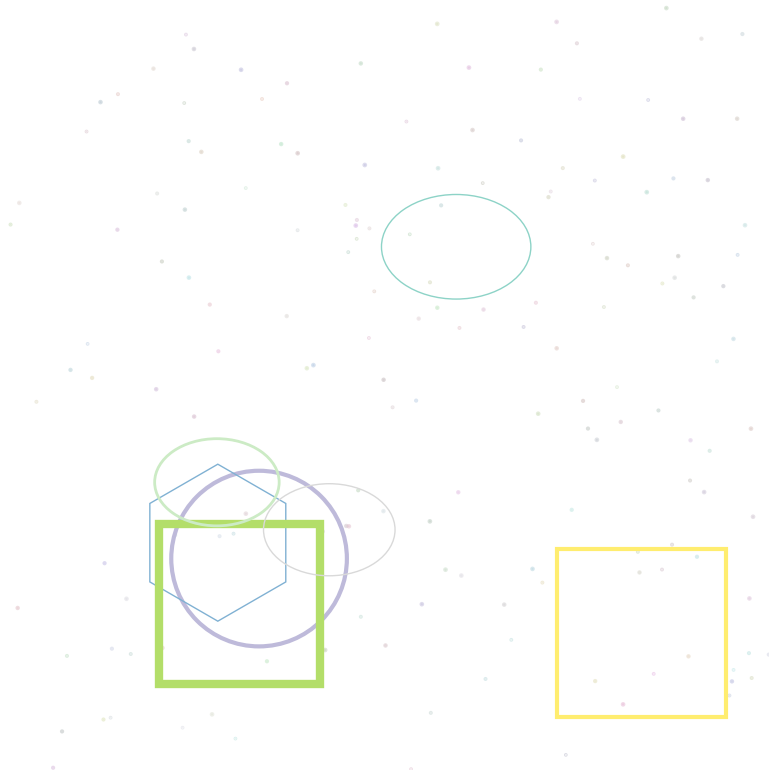[{"shape": "oval", "thickness": 0.5, "radius": 0.49, "center": [0.592, 0.68]}, {"shape": "circle", "thickness": 1.5, "radius": 0.57, "center": [0.336, 0.275]}, {"shape": "hexagon", "thickness": 0.5, "radius": 0.51, "center": [0.283, 0.295]}, {"shape": "square", "thickness": 3, "radius": 0.52, "center": [0.311, 0.216]}, {"shape": "oval", "thickness": 0.5, "radius": 0.43, "center": [0.428, 0.312]}, {"shape": "oval", "thickness": 1, "radius": 0.4, "center": [0.282, 0.374]}, {"shape": "square", "thickness": 1.5, "radius": 0.55, "center": [0.833, 0.178]}]